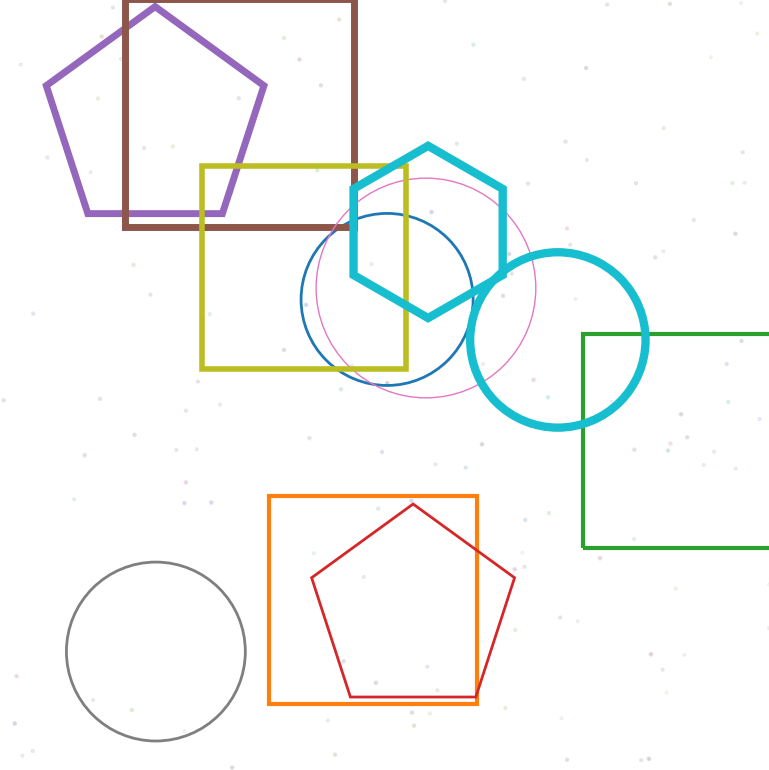[{"shape": "circle", "thickness": 1, "radius": 0.56, "center": [0.503, 0.611]}, {"shape": "square", "thickness": 1.5, "radius": 0.67, "center": [0.484, 0.221]}, {"shape": "square", "thickness": 1.5, "radius": 0.69, "center": [0.896, 0.427]}, {"shape": "pentagon", "thickness": 1, "radius": 0.69, "center": [0.536, 0.207]}, {"shape": "pentagon", "thickness": 2.5, "radius": 0.74, "center": [0.201, 0.843]}, {"shape": "square", "thickness": 2.5, "radius": 0.74, "center": [0.311, 0.853]}, {"shape": "circle", "thickness": 0.5, "radius": 0.71, "center": [0.553, 0.626]}, {"shape": "circle", "thickness": 1, "radius": 0.58, "center": [0.202, 0.154]}, {"shape": "square", "thickness": 2, "radius": 0.66, "center": [0.395, 0.653]}, {"shape": "hexagon", "thickness": 3, "radius": 0.56, "center": [0.556, 0.699]}, {"shape": "circle", "thickness": 3, "radius": 0.57, "center": [0.724, 0.559]}]